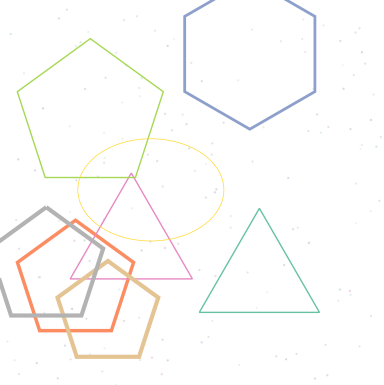[{"shape": "triangle", "thickness": 1, "radius": 0.9, "center": [0.674, 0.279]}, {"shape": "pentagon", "thickness": 2.5, "radius": 0.79, "center": [0.196, 0.269]}, {"shape": "hexagon", "thickness": 2, "radius": 0.98, "center": [0.649, 0.86]}, {"shape": "triangle", "thickness": 1, "radius": 0.92, "center": [0.341, 0.367]}, {"shape": "pentagon", "thickness": 1, "radius": 1.0, "center": [0.235, 0.7]}, {"shape": "oval", "thickness": 0.5, "radius": 0.95, "center": [0.392, 0.507]}, {"shape": "pentagon", "thickness": 3, "radius": 0.69, "center": [0.28, 0.185]}, {"shape": "pentagon", "thickness": 3, "radius": 0.78, "center": [0.12, 0.306]}]